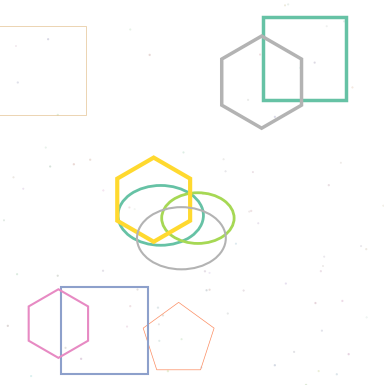[{"shape": "square", "thickness": 2.5, "radius": 0.54, "center": [0.791, 0.847]}, {"shape": "oval", "thickness": 2, "radius": 0.55, "center": [0.417, 0.441]}, {"shape": "pentagon", "thickness": 0.5, "radius": 0.48, "center": [0.464, 0.118]}, {"shape": "square", "thickness": 1.5, "radius": 0.57, "center": [0.272, 0.141]}, {"shape": "hexagon", "thickness": 1.5, "radius": 0.45, "center": [0.152, 0.16]}, {"shape": "oval", "thickness": 2, "radius": 0.47, "center": [0.514, 0.434]}, {"shape": "hexagon", "thickness": 3, "radius": 0.55, "center": [0.399, 0.481]}, {"shape": "square", "thickness": 0.5, "radius": 0.58, "center": [0.107, 0.816]}, {"shape": "hexagon", "thickness": 2.5, "radius": 0.6, "center": [0.68, 0.787]}, {"shape": "oval", "thickness": 1.5, "radius": 0.58, "center": [0.471, 0.381]}]